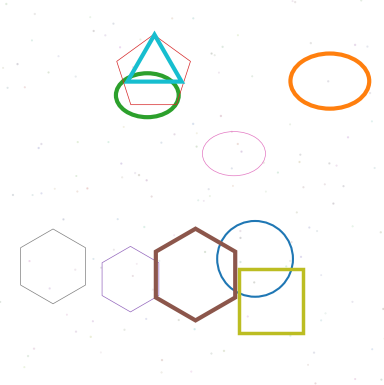[{"shape": "circle", "thickness": 1.5, "radius": 0.49, "center": [0.663, 0.328]}, {"shape": "oval", "thickness": 3, "radius": 0.51, "center": [0.857, 0.789]}, {"shape": "oval", "thickness": 3, "radius": 0.41, "center": [0.383, 0.753]}, {"shape": "pentagon", "thickness": 0.5, "radius": 0.5, "center": [0.399, 0.81]}, {"shape": "hexagon", "thickness": 0.5, "radius": 0.43, "center": [0.339, 0.275]}, {"shape": "hexagon", "thickness": 3, "radius": 0.6, "center": [0.508, 0.287]}, {"shape": "oval", "thickness": 0.5, "radius": 0.41, "center": [0.608, 0.601]}, {"shape": "hexagon", "thickness": 0.5, "radius": 0.49, "center": [0.138, 0.308]}, {"shape": "square", "thickness": 2.5, "radius": 0.41, "center": [0.703, 0.219]}, {"shape": "triangle", "thickness": 3, "radius": 0.41, "center": [0.401, 0.829]}]